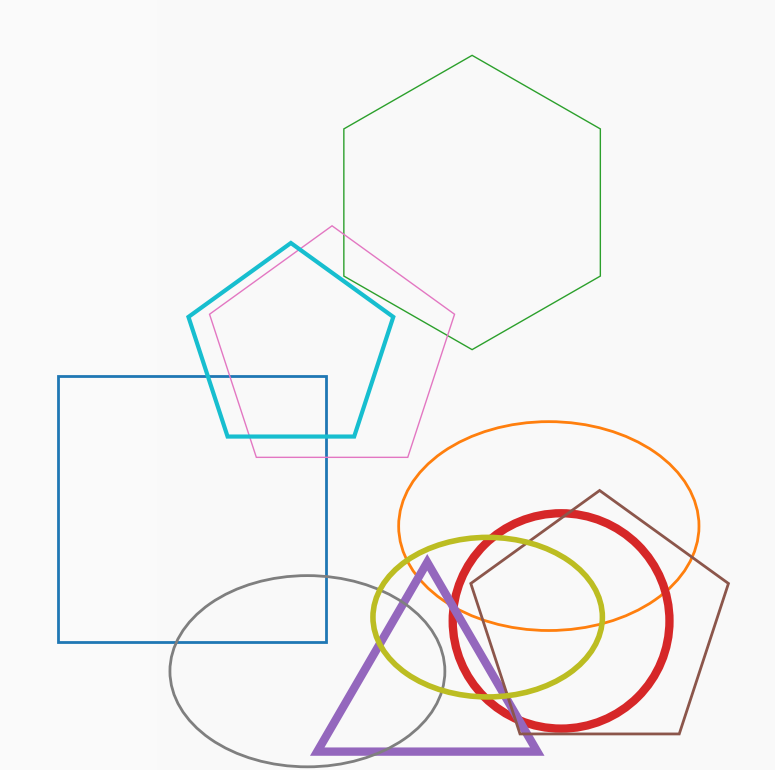[{"shape": "square", "thickness": 1, "radius": 0.86, "center": [0.248, 0.339]}, {"shape": "oval", "thickness": 1, "radius": 0.97, "center": [0.708, 0.317]}, {"shape": "hexagon", "thickness": 0.5, "radius": 0.96, "center": [0.609, 0.737]}, {"shape": "circle", "thickness": 3, "radius": 0.7, "center": [0.724, 0.194]}, {"shape": "triangle", "thickness": 3, "radius": 0.82, "center": [0.551, 0.106]}, {"shape": "pentagon", "thickness": 1, "radius": 0.87, "center": [0.774, 0.188]}, {"shape": "pentagon", "thickness": 0.5, "radius": 0.83, "center": [0.428, 0.541]}, {"shape": "oval", "thickness": 1, "radius": 0.89, "center": [0.397, 0.128]}, {"shape": "oval", "thickness": 2, "radius": 0.74, "center": [0.629, 0.199]}, {"shape": "pentagon", "thickness": 1.5, "radius": 0.69, "center": [0.375, 0.545]}]